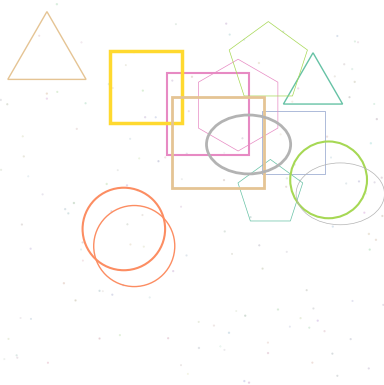[{"shape": "triangle", "thickness": 1, "radius": 0.44, "center": [0.813, 0.774]}, {"shape": "pentagon", "thickness": 0.5, "radius": 0.44, "center": [0.702, 0.498]}, {"shape": "circle", "thickness": 1, "radius": 0.53, "center": [0.349, 0.361]}, {"shape": "circle", "thickness": 1.5, "radius": 0.54, "center": [0.322, 0.405]}, {"shape": "square", "thickness": 0.5, "radius": 0.41, "center": [0.761, 0.629]}, {"shape": "hexagon", "thickness": 0.5, "radius": 0.6, "center": [0.619, 0.727]}, {"shape": "square", "thickness": 1.5, "radius": 0.53, "center": [0.541, 0.704]}, {"shape": "pentagon", "thickness": 0.5, "radius": 0.53, "center": [0.697, 0.837]}, {"shape": "circle", "thickness": 1.5, "radius": 0.5, "center": [0.854, 0.533]}, {"shape": "square", "thickness": 2.5, "radius": 0.47, "center": [0.379, 0.773]}, {"shape": "square", "thickness": 2, "radius": 0.59, "center": [0.566, 0.63]}, {"shape": "triangle", "thickness": 1, "radius": 0.59, "center": [0.122, 0.852]}, {"shape": "oval", "thickness": 2, "radius": 0.55, "center": [0.646, 0.625]}, {"shape": "oval", "thickness": 0.5, "radius": 0.57, "center": [0.884, 0.497]}]